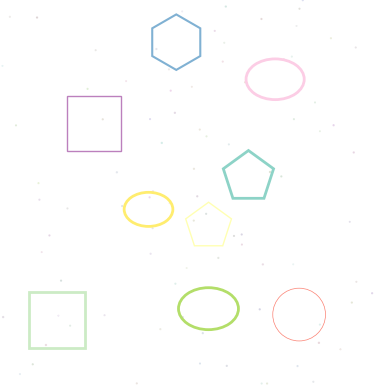[{"shape": "pentagon", "thickness": 2, "radius": 0.34, "center": [0.645, 0.54]}, {"shape": "pentagon", "thickness": 1, "radius": 0.31, "center": [0.542, 0.412]}, {"shape": "circle", "thickness": 0.5, "radius": 0.34, "center": [0.777, 0.183]}, {"shape": "hexagon", "thickness": 1.5, "radius": 0.36, "center": [0.458, 0.89]}, {"shape": "oval", "thickness": 2, "radius": 0.39, "center": [0.541, 0.198]}, {"shape": "oval", "thickness": 2, "radius": 0.38, "center": [0.715, 0.794]}, {"shape": "square", "thickness": 1, "radius": 0.35, "center": [0.243, 0.679]}, {"shape": "square", "thickness": 2, "radius": 0.37, "center": [0.148, 0.169]}, {"shape": "oval", "thickness": 2, "radius": 0.32, "center": [0.386, 0.456]}]